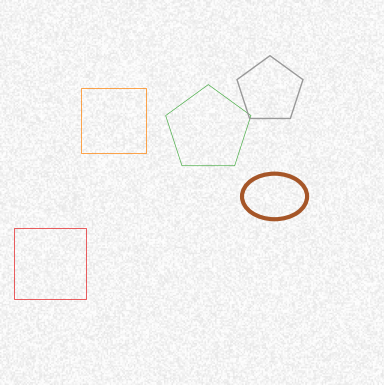[{"shape": "square", "thickness": 0.5, "radius": 0.46, "center": [0.13, 0.316]}, {"shape": "pentagon", "thickness": 0.5, "radius": 0.58, "center": [0.541, 0.664]}, {"shape": "square", "thickness": 0.5, "radius": 0.42, "center": [0.295, 0.687]}, {"shape": "oval", "thickness": 3, "radius": 0.42, "center": [0.713, 0.49]}, {"shape": "pentagon", "thickness": 1, "radius": 0.45, "center": [0.701, 0.765]}]